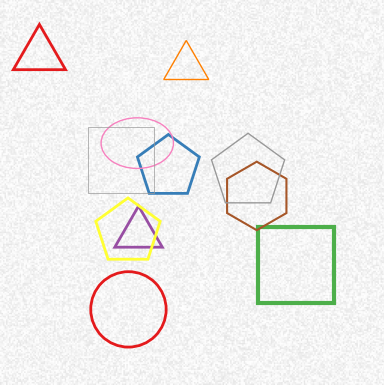[{"shape": "circle", "thickness": 2, "radius": 0.49, "center": [0.334, 0.196]}, {"shape": "triangle", "thickness": 2, "radius": 0.39, "center": [0.102, 0.858]}, {"shape": "pentagon", "thickness": 2, "radius": 0.42, "center": [0.437, 0.566]}, {"shape": "square", "thickness": 3, "radius": 0.49, "center": [0.769, 0.312]}, {"shape": "triangle", "thickness": 2, "radius": 0.36, "center": [0.36, 0.394]}, {"shape": "triangle", "thickness": 1, "radius": 0.34, "center": [0.484, 0.827]}, {"shape": "pentagon", "thickness": 2, "radius": 0.44, "center": [0.332, 0.398]}, {"shape": "hexagon", "thickness": 1.5, "radius": 0.44, "center": [0.667, 0.491]}, {"shape": "oval", "thickness": 1, "radius": 0.47, "center": [0.357, 0.628]}, {"shape": "pentagon", "thickness": 1, "radius": 0.5, "center": [0.644, 0.554]}, {"shape": "square", "thickness": 0.5, "radius": 0.43, "center": [0.315, 0.583]}]